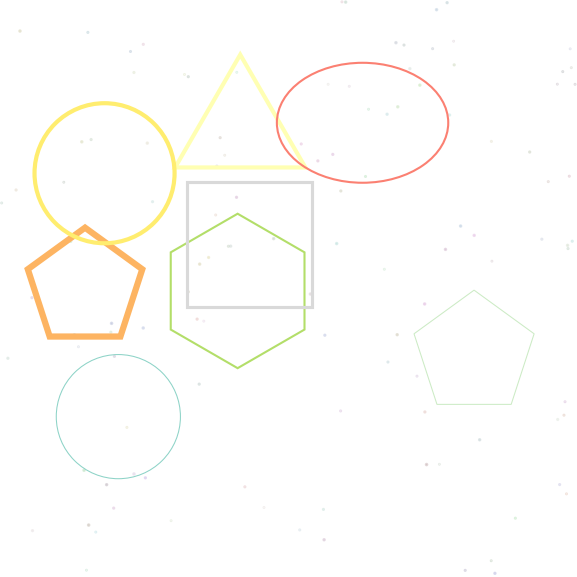[{"shape": "circle", "thickness": 0.5, "radius": 0.54, "center": [0.205, 0.278]}, {"shape": "triangle", "thickness": 2, "radius": 0.65, "center": [0.416, 0.774]}, {"shape": "oval", "thickness": 1, "radius": 0.74, "center": [0.628, 0.787]}, {"shape": "pentagon", "thickness": 3, "radius": 0.52, "center": [0.147, 0.501]}, {"shape": "hexagon", "thickness": 1, "radius": 0.67, "center": [0.411, 0.495]}, {"shape": "square", "thickness": 1.5, "radius": 0.54, "center": [0.432, 0.576]}, {"shape": "pentagon", "thickness": 0.5, "radius": 0.55, "center": [0.821, 0.387]}, {"shape": "circle", "thickness": 2, "radius": 0.61, "center": [0.181, 0.699]}]